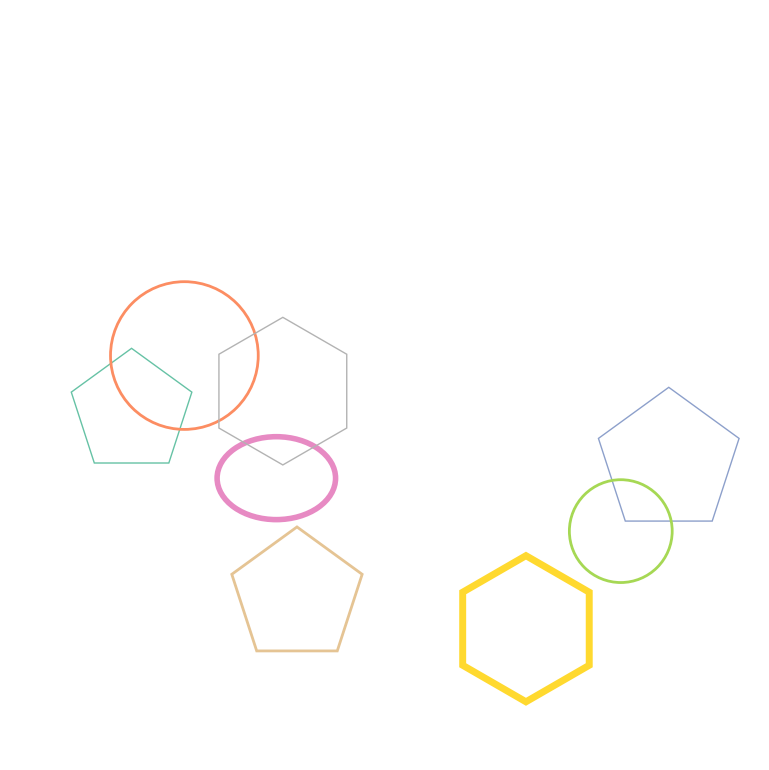[{"shape": "pentagon", "thickness": 0.5, "radius": 0.41, "center": [0.171, 0.465]}, {"shape": "circle", "thickness": 1, "radius": 0.48, "center": [0.239, 0.538]}, {"shape": "pentagon", "thickness": 0.5, "radius": 0.48, "center": [0.869, 0.401]}, {"shape": "oval", "thickness": 2, "radius": 0.38, "center": [0.359, 0.379]}, {"shape": "circle", "thickness": 1, "radius": 0.33, "center": [0.806, 0.31]}, {"shape": "hexagon", "thickness": 2.5, "radius": 0.47, "center": [0.683, 0.183]}, {"shape": "pentagon", "thickness": 1, "radius": 0.45, "center": [0.386, 0.227]}, {"shape": "hexagon", "thickness": 0.5, "radius": 0.48, "center": [0.367, 0.492]}]